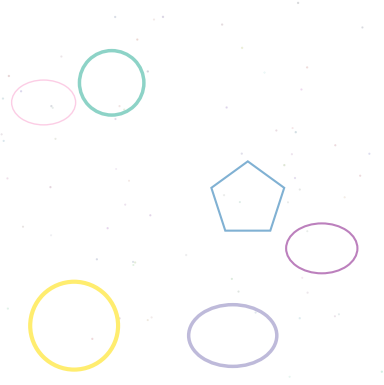[{"shape": "circle", "thickness": 2.5, "radius": 0.42, "center": [0.29, 0.785]}, {"shape": "oval", "thickness": 2.5, "radius": 0.57, "center": [0.605, 0.128]}, {"shape": "pentagon", "thickness": 1.5, "radius": 0.5, "center": [0.644, 0.481]}, {"shape": "oval", "thickness": 1, "radius": 0.42, "center": [0.113, 0.734]}, {"shape": "oval", "thickness": 1.5, "radius": 0.46, "center": [0.836, 0.355]}, {"shape": "circle", "thickness": 3, "radius": 0.57, "center": [0.193, 0.154]}]